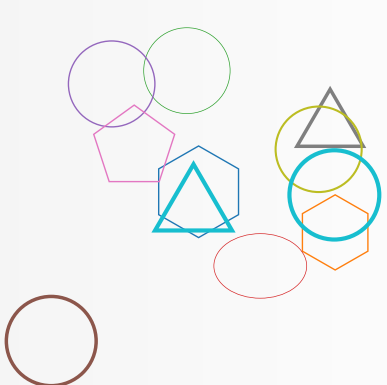[{"shape": "hexagon", "thickness": 1, "radius": 0.59, "center": [0.513, 0.502]}, {"shape": "hexagon", "thickness": 1, "radius": 0.49, "center": [0.865, 0.396]}, {"shape": "circle", "thickness": 0.5, "radius": 0.56, "center": [0.482, 0.816]}, {"shape": "oval", "thickness": 0.5, "radius": 0.6, "center": [0.672, 0.309]}, {"shape": "circle", "thickness": 1, "radius": 0.56, "center": [0.288, 0.782]}, {"shape": "circle", "thickness": 2.5, "radius": 0.58, "center": [0.132, 0.114]}, {"shape": "pentagon", "thickness": 1, "radius": 0.55, "center": [0.346, 0.617]}, {"shape": "triangle", "thickness": 2.5, "radius": 0.49, "center": [0.852, 0.669]}, {"shape": "circle", "thickness": 1.5, "radius": 0.56, "center": [0.822, 0.612]}, {"shape": "circle", "thickness": 3, "radius": 0.58, "center": [0.863, 0.494]}, {"shape": "triangle", "thickness": 3, "radius": 0.57, "center": [0.499, 0.459]}]